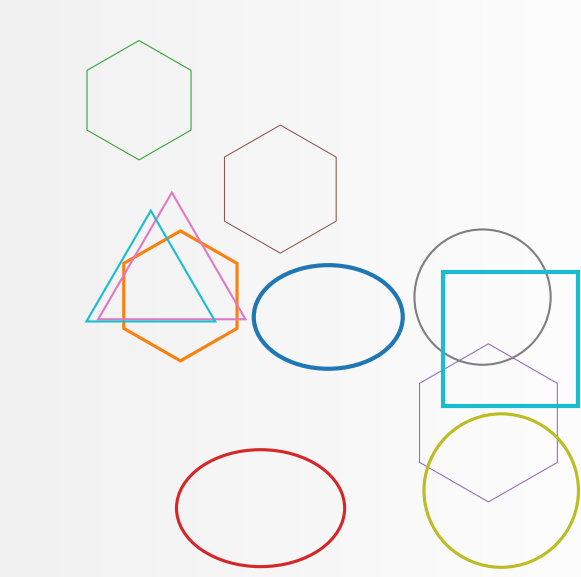[{"shape": "oval", "thickness": 2, "radius": 0.64, "center": [0.565, 0.45]}, {"shape": "hexagon", "thickness": 1.5, "radius": 0.56, "center": [0.31, 0.487]}, {"shape": "hexagon", "thickness": 0.5, "radius": 0.52, "center": [0.239, 0.826]}, {"shape": "oval", "thickness": 1.5, "radius": 0.72, "center": [0.448, 0.119]}, {"shape": "hexagon", "thickness": 0.5, "radius": 0.68, "center": [0.84, 0.267]}, {"shape": "hexagon", "thickness": 0.5, "radius": 0.55, "center": [0.482, 0.672]}, {"shape": "triangle", "thickness": 1, "radius": 0.73, "center": [0.296, 0.519]}, {"shape": "circle", "thickness": 1, "radius": 0.59, "center": [0.83, 0.485]}, {"shape": "circle", "thickness": 1.5, "radius": 0.66, "center": [0.862, 0.15]}, {"shape": "square", "thickness": 2, "radius": 0.58, "center": [0.878, 0.412]}, {"shape": "triangle", "thickness": 1, "radius": 0.64, "center": [0.259, 0.506]}]